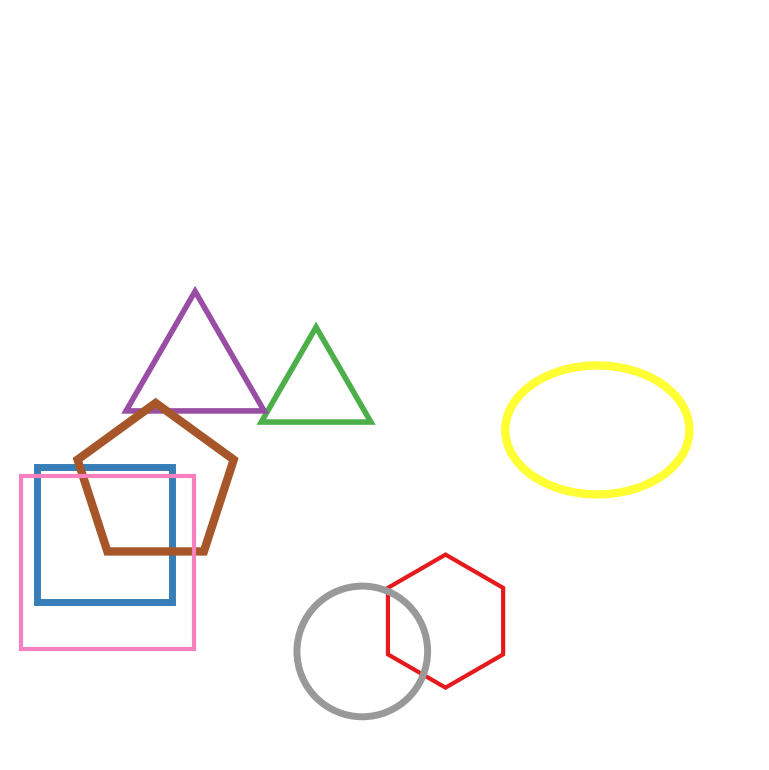[{"shape": "hexagon", "thickness": 1.5, "radius": 0.43, "center": [0.579, 0.193]}, {"shape": "square", "thickness": 2.5, "radius": 0.44, "center": [0.136, 0.306]}, {"shape": "triangle", "thickness": 2, "radius": 0.41, "center": [0.41, 0.493]}, {"shape": "triangle", "thickness": 2, "radius": 0.52, "center": [0.253, 0.518]}, {"shape": "oval", "thickness": 3, "radius": 0.6, "center": [0.776, 0.442]}, {"shape": "pentagon", "thickness": 3, "radius": 0.53, "center": [0.202, 0.37]}, {"shape": "square", "thickness": 1.5, "radius": 0.56, "center": [0.139, 0.27]}, {"shape": "circle", "thickness": 2.5, "radius": 0.42, "center": [0.47, 0.154]}]